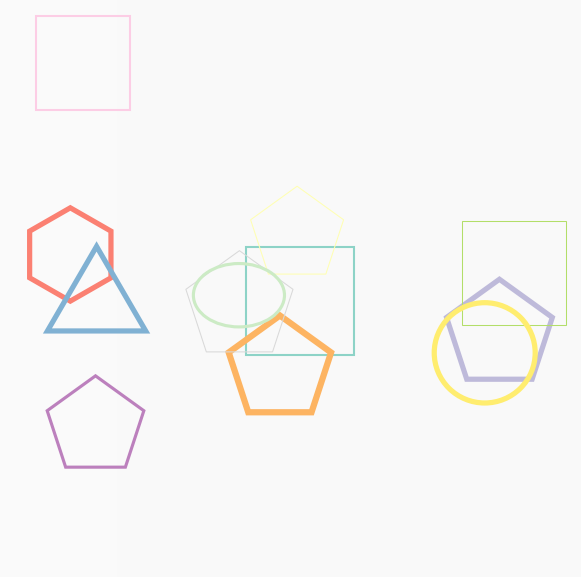[{"shape": "square", "thickness": 1, "radius": 0.47, "center": [0.517, 0.478]}, {"shape": "pentagon", "thickness": 0.5, "radius": 0.42, "center": [0.511, 0.593]}, {"shape": "pentagon", "thickness": 2.5, "radius": 0.48, "center": [0.859, 0.42]}, {"shape": "hexagon", "thickness": 2.5, "radius": 0.4, "center": [0.121, 0.558]}, {"shape": "triangle", "thickness": 2.5, "radius": 0.49, "center": [0.166, 0.475]}, {"shape": "pentagon", "thickness": 3, "radius": 0.46, "center": [0.482, 0.36]}, {"shape": "square", "thickness": 0.5, "radius": 0.45, "center": [0.884, 0.526]}, {"shape": "square", "thickness": 1, "radius": 0.41, "center": [0.143, 0.89]}, {"shape": "pentagon", "thickness": 0.5, "radius": 0.48, "center": [0.412, 0.468]}, {"shape": "pentagon", "thickness": 1.5, "radius": 0.44, "center": [0.164, 0.261]}, {"shape": "oval", "thickness": 1.5, "radius": 0.39, "center": [0.411, 0.488]}, {"shape": "circle", "thickness": 2.5, "radius": 0.43, "center": [0.834, 0.388]}]